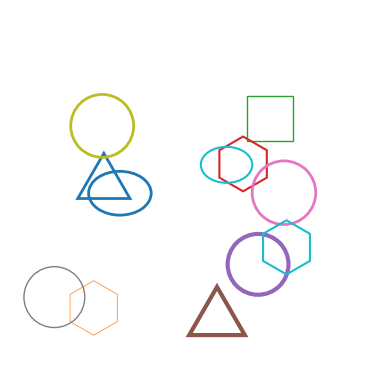[{"shape": "oval", "thickness": 2, "radius": 0.41, "center": [0.311, 0.498]}, {"shape": "triangle", "thickness": 2, "radius": 0.39, "center": [0.27, 0.524]}, {"shape": "hexagon", "thickness": 0.5, "radius": 0.35, "center": [0.243, 0.2]}, {"shape": "square", "thickness": 1, "radius": 0.29, "center": [0.702, 0.692]}, {"shape": "hexagon", "thickness": 1.5, "radius": 0.36, "center": [0.631, 0.574]}, {"shape": "circle", "thickness": 3, "radius": 0.39, "center": [0.67, 0.313]}, {"shape": "triangle", "thickness": 3, "radius": 0.42, "center": [0.564, 0.171]}, {"shape": "circle", "thickness": 2, "radius": 0.41, "center": [0.738, 0.5]}, {"shape": "circle", "thickness": 1, "radius": 0.4, "center": [0.141, 0.228]}, {"shape": "circle", "thickness": 2, "radius": 0.41, "center": [0.265, 0.673]}, {"shape": "hexagon", "thickness": 1.5, "radius": 0.35, "center": [0.744, 0.358]}, {"shape": "oval", "thickness": 1.5, "radius": 0.33, "center": [0.588, 0.572]}]